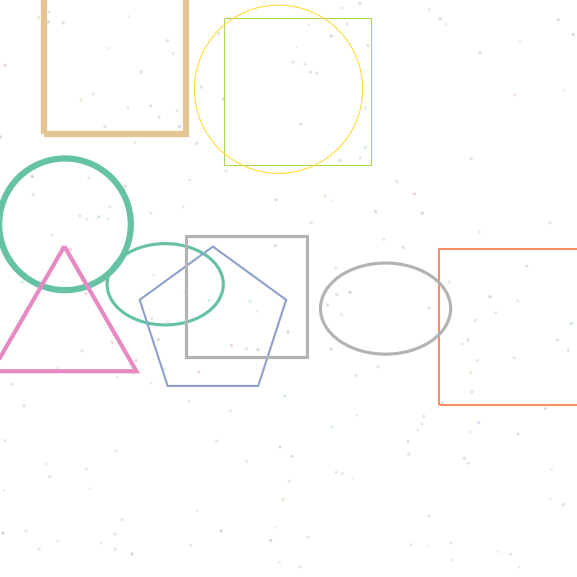[{"shape": "oval", "thickness": 1.5, "radius": 0.5, "center": [0.286, 0.507]}, {"shape": "circle", "thickness": 3, "radius": 0.57, "center": [0.113, 0.611]}, {"shape": "square", "thickness": 1, "radius": 0.68, "center": [0.896, 0.433]}, {"shape": "pentagon", "thickness": 1, "radius": 0.67, "center": [0.369, 0.439]}, {"shape": "triangle", "thickness": 2, "radius": 0.72, "center": [0.111, 0.428]}, {"shape": "square", "thickness": 0.5, "radius": 0.63, "center": [0.515, 0.84]}, {"shape": "circle", "thickness": 0.5, "radius": 0.73, "center": [0.482, 0.845]}, {"shape": "square", "thickness": 3, "radius": 0.62, "center": [0.199, 0.891]}, {"shape": "oval", "thickness": 1.5, "radius": 0.56, "center": [0.668, 0.465]}, {"shape": "square", "thickness": 1.5, "radius": 0.53, "center": [0.427, 0.486]}]